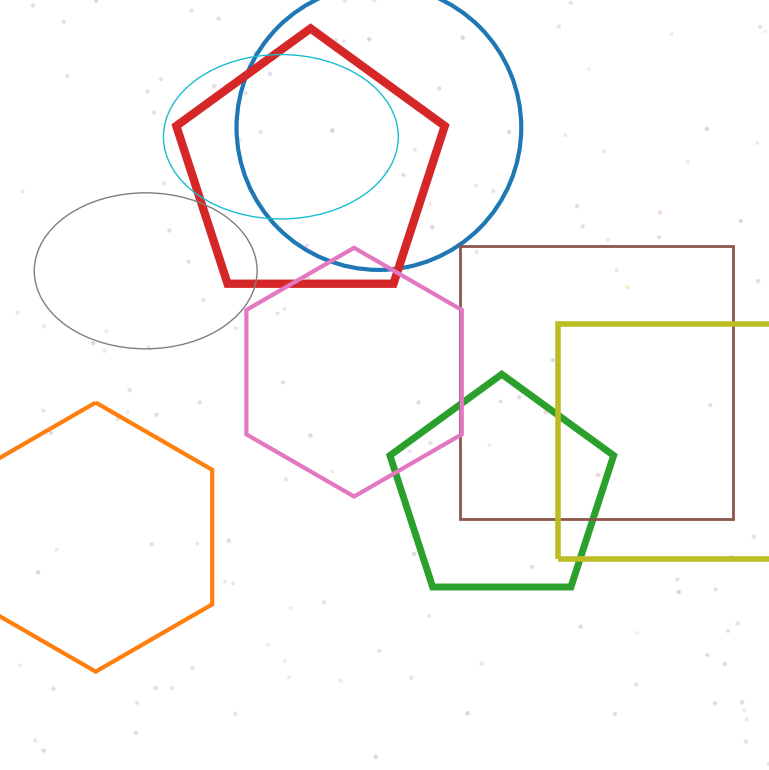[{"shape": "circle", "thickness": 1.5, "radius": 0.92, "center": [0.492, 0.834]}, {"shape": "hexagon", "thickness": 1.5, "radius": 0.87, "center": [0.124, 0.302]}, {"shape": "pentagon", "thickness": 2.5, "radius": 0.76, "center": [0.652, 0.361]}, {"shape": "pentagon", "thickness": 3, "radius": 0.92, "center": [0.403, 0.78]}, {"shape": "square", "thickness": 1, "radius": 0.89, "center": [0.775, 0.503]}, {"shape": "hexagon", "thickness": 1.5, "radius": 0.81, "center": [0.46, 0.517]}, {"shape": "oval", "thickness": 0.5, "radius": 0.72, "center": [0.189, 0.648]}, {"shape": "square", "thickness": 2, "radius": 0.76, "center": [0.877, 0.427]}, {"shape": "oval", "thickness": 0.5, "radius": 0.76, "center": [0.365, 0.822]}]